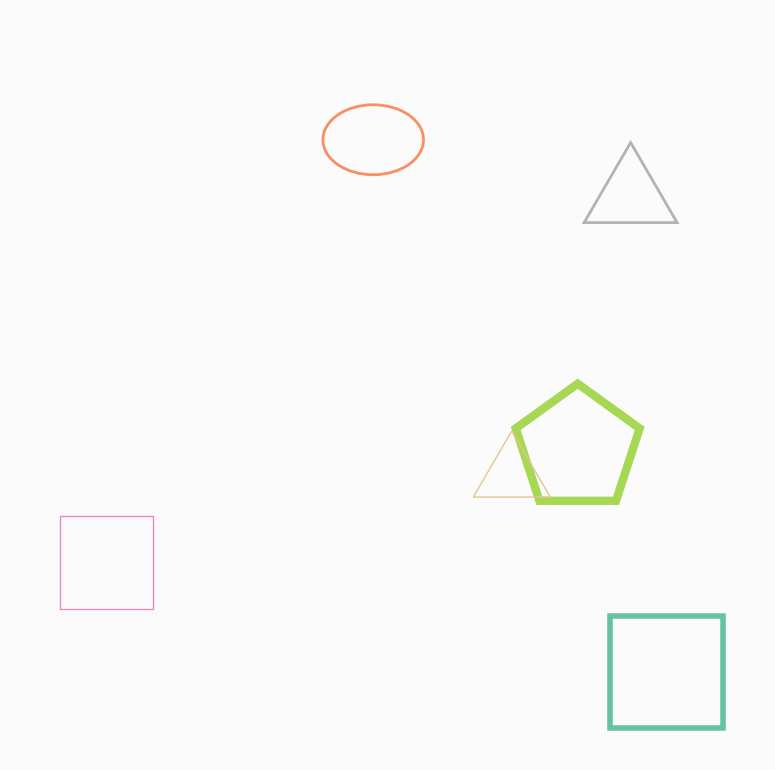[{"shape": "square", "thickness": 2, "radius": 0.36, "center": [0.86, 0.127]}, {"shape": "oval", "thickness": 1, "radius": 0.32, "center": [0.482, 0.819]}, {"shape": "square", "thickness": 0.5, "radius": 0.3, "center": [0.137, 0.269]}, {"shape": "pentagon", "thickness": 3, "radius": 0.42, "center": [0.745, 0.418]}, {"shape": "triangle", "thickness": 0.5, "radius": 0.29, "center": [0.66, 0.383]}, {"shape": "triangle", "thickness": 1, "radius": 0.35, "center": [0.814, 0.746]}]